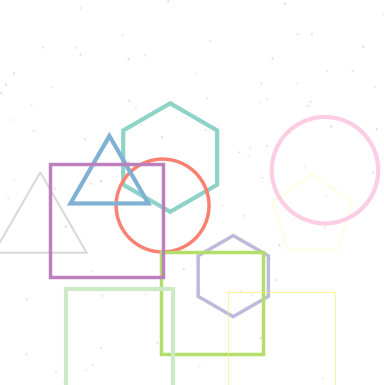[{"shape": "hexagon", "thickness": 3, "radius": 0.7, "center": [0.442, 0.591]}, {"shape": "pentagon", "thickness": 0.5, "radius": 0.55, "center": [0.812, 0.44]}, {"shape": "hexagon", "thickness": 2.5, "radius": 0.53, "center": [0.606, 0.283]}, {"shape": "circle", "thickness": 2.5, "radius": 0.6, "center": [0.422, 0.466]}, {"shape": "triangle", "thickness": 3, "radius": 0.58, "center": [0.284, 0.53]}, {"shape": "square", "thickness": 2.5, "radius": 0.66, "center": [0.551, 0.212]}, {"shape": "circle", "thickness": 3, "radius": 0.69, "center": [0.844, 0.558]}, {"shape": "triangle", "thickness": 1.5, "radius": 0.7, "center": [0.105, 0.413]}, {"shape": "square", "thickness": 2.5, "radius": 0.73, "center": [0.276, 0.427]}, {"shape": "square", "thickness": 3, "radius": 0.69, "center": [0.31, 0.111]}, {"shape": "square", "thickness": 0.5, "radius": 0.69, "center": [0.732, 0.103]}]